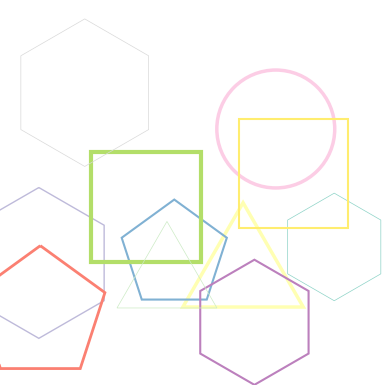[{"shape": "hexagon", "thickness": 0.5, "radius": 0.7, "center": [0.868, 0.359]}, {"shape": "triangle", "thickness": 2.5, "radius": 0.9, "center": [0.631, 0.293]}, {"shape": "hexagon", "thickness": 1, "radius": 0.98, "center": [0.101, 0.317]}, {"shape": "pentagon", "thickness": 2, "radius": 0.88, "center": [0.105, 0.185]}, {"shape": "pentagon", "thickness": 1.5, "radius": 0.72, "center": [0.453, 0.338]}, {"shape": "square", "thickness": 3, "radius": 0.71, "center": [0.38, 0.461]}, {"shape": "circle", "thickness": 2.5, "radius": 0.77, "center": [0.716, 0.665]}, {"shape": "hexagon", "thickness": 0.5, "radius": 0.96, "center": [0.22, 0.759]}, {"shape": "hexagon", "thickness": 1.5, "radius": 0.81, "center": [0.661, 0.163]}, {"shape": "triangle", "thickness": 0.5, "radius": 0.75, "center": [0.434, 0.275]}, {"shape": "square", "thickness": 1.5, "radius": 0.71, "center": [0.763, 0.55]}]